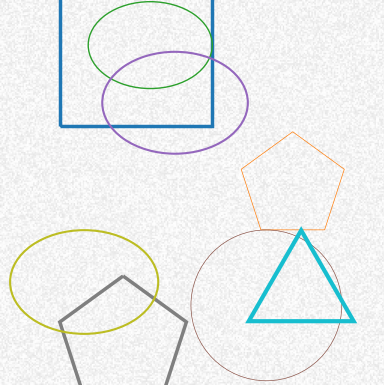[{"shape": "square", "thickness": 2.5, "radius": 0.99, "center": [0.354, 0.87]}, {"shape": "pentagon", "thickness": 0.5, "radius": 0.7, "center": [0.76, 0.517]}, {"shape": "oval", "thickness": 1, "radius": 0.81, "center": [0.39, 0.883]}, {"shape": "oval", "thickness": 1.5, "radius": 0.95, "center": [0.455, 0.733]}, {"shape": "circle", "thickness": 0.5, "radius": 0.98, "center": [0.692, 0.207]}, {"shape": "pentagon", "thickness": 2.5, "radius": 0.86, "center": [0.32, 0.11]}, {"shape": "oval", "thickness": 1.5, "radius": 0.96, "center": [0.219, 0.268]}, {"shape": "triangle", "thickness": 3, "radius": 0.79, "center": [0.782, 0.244]}]